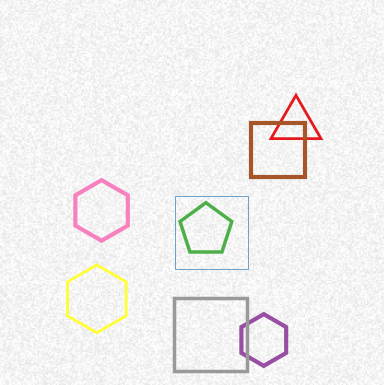[{"shape": "triangle", "thickness": 2, "radius": 0.38, "center": [0.769, 0.677]}, {"shape": "square", "thickness": 0.5, "radius": 0.47, "center": [0.55, 0.396]}, {"shape": "pentagon", "thickness": 2.5, "radius": 0.35, "center": [0.535, 0.403]}, {"shape": "hexagon", "thickness": 3, "radius": 0.34, "center": [0.685, 0.117]}, {"shape": "hexagon", "thickness": 2, "radius": 0.44, "center": [0.251, 0.224]}, {"shape": "square", "thickness": 3, "radius": 0.35, "center": [0.721, 0.609]}, {"shape": "hexagon", "thickness": 3, "radius": 0.39, "center": [0.264, 0.453]}, {"shape": "square", "thickness": 2.5, "radius": 0.47, "center": [0.546, 0.132]}]